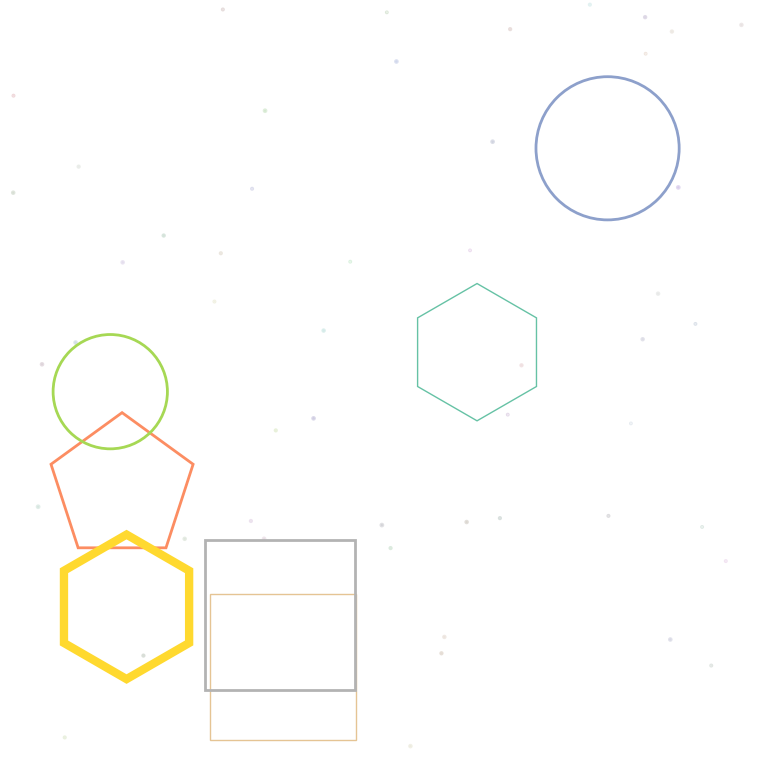[{"shape": "hexagon", "thickness": 0.5, "radius": 0.45, "center": [0.62, 0.543]}, {"shape": "pentagon", "thickness": 1, "radius": 0.49, "center": [0.159, 0.367]}, {"shape": "circle", "thickness": 1, "radius": 0.46, "center": [0.789, 0.807]}, {"shape": "circle", "thickness": 1, "radius": 0.37, "center": [0.143, 0.491]}, {"shape": "hexagon", "thickness": 3, "radius": 0.47, "center": [0.164, 0.212]}, {"shape": "square", "thickness": 0.5, "radius": 0.47, "center": [0.367, 0.134]}, {"shape": "square", "thickness": 1, "radius": 0.49, "center": [0.364, 0.201]}]